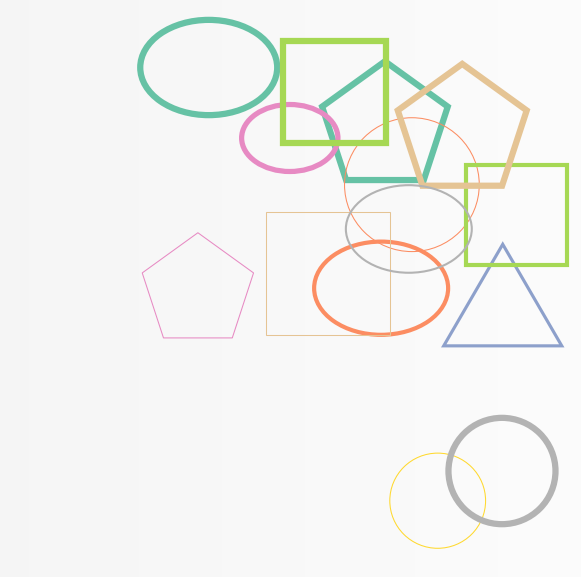[{"shape": "pentagon", "thickness": 3, "radius": 0.57, "center": [0.662, 0.779]}, {"shape": "oval", "thickness": 3, "radius": 0.59, "center": [0.359, 0.882]}, {"shape": "circle", "thickness": 0.5, "radius": 0.58, "center": [0.709, 0.679]}, {"shape": "oval", "thickness": 2, "radius": 0.58, "center": [0.656, 0.5]}, {"shape": "triangle", "thickness": 1.5, "radius": 0.59, "center": [0.865, 0.459]}, {"shape": "pentagon", "thickness": 0.5, "radius": 0.5, "center": [0.34, 0.495]}, {"shape": "oval", "thickness": 2.5, "radius": 0.41, "center": [0.499, 0.76]}, {"shape": "square", "thickness": 3, "radius": 0.44, "center": [0.576, 0.839]}, {"shape": "square", "thickness": 2, "radius": 0.43, "center": [0.888, 0.627]}, {"shape": "circle", "thickness": 0.5, "radius": 0.41, "center": [0.753, 0.132]}, {"shape": "pentagon", "thickness": 3, "radius": 0.58, "center": [0.795, 0.772]}, {"shape": "square", "thickness": 0.5, "radius": 0.53, "center": [0.564, 0.525]}, {"shape": "circle", "thickness": 3, "radius": 0.46, "center": [0.864, 0.184]}, {"shape": "oval", "thickness": 1, "radius": 0.54, "center": [0.703, 0.603]}]